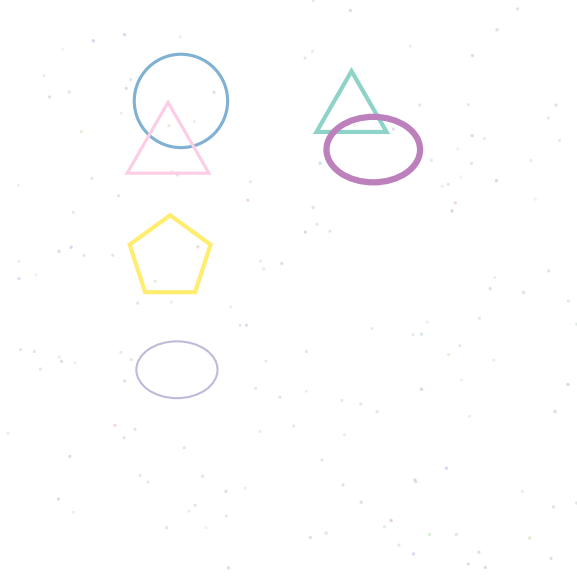[{"shape": "triangle", "thickness": 2, "radius": 0.35, "center": [0.609, 0.806]}, {"shape": "oval", "thickness": 1, "radius": 0.35, "center": [0.306, 0.359]}, {"shape": "circle", "thickness": 1.5, "radius": 0.4, "center": [0.313, 0.824]}, {"shape": "triangle", "thickness": 1.5, "radius": 0.41, "center": [0.291, 0.74]}, {"shape": "oval", "thickness": 3, "radius": 0.41, "center": [0.646, 0.74]}, {"shape": "pentagon", "thickness": 2, "radius": 0.37, "center": [0.295, 0.553]}]